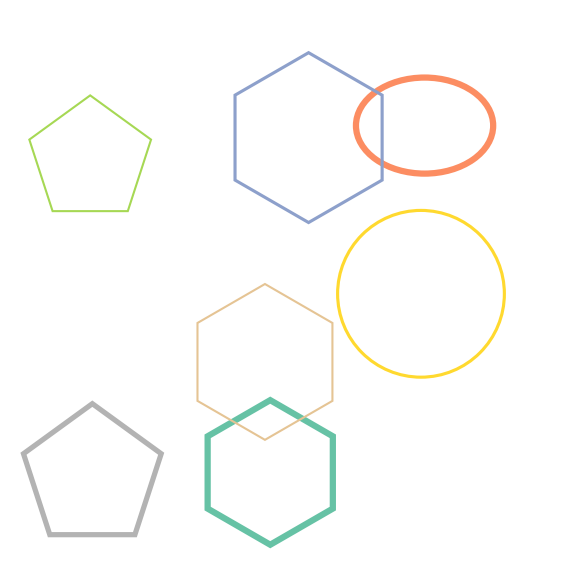[{"shape": "hexagon", "thickness": 3, "radius": 0.63, "center": [0.468, 0.181]}, {"shape": "oval", "thickness": 3, "radius": 0.59, "center": [0.735, 0.782]}, {"shape": "hexagon", "thickness": 1.5, "radius": 0.74, "center": [0.534, 0.761]}, {"shape": "pentagon", "thickness": 1, "radius": 0.55, "center": [0.156, 0.723]}, {"shape": "circle", "thickness": 1.5, "radius": 0.72, "center": [0.729, 0.49]}, {"shape": "hexagon", "thickness": 1, "radius": 0.67, "center": [0.459, 0.372]}, {"shape": "pentagon", "thickness": 2.5, "radius": 0.63, "center": [0.16, 0.175]}]